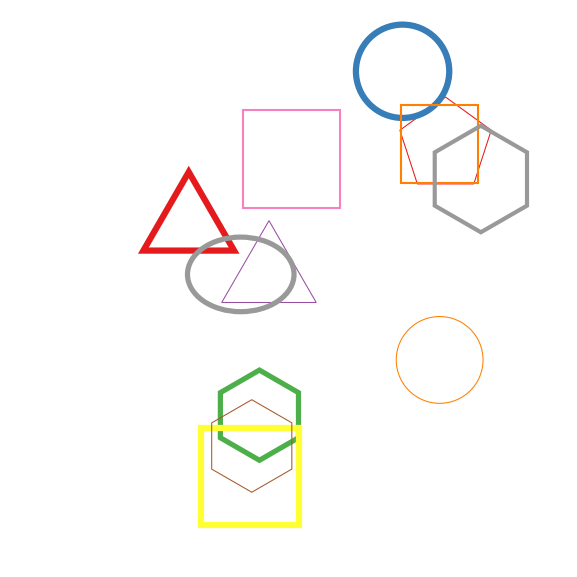[{"shape": "triangle", "thickness": 3, "radius": 0.45, "center": [0.327, 0.611]}, {"shape": "pentagon", "thickness": 0.5, "radius": 0.42, "center": [0.772, 0.748]}, {"shape": "circle", "thickness": 3, "radius": 0.4, "center": [0.697, 0.876]}, {"shape": "hexagon", "thickness": 2.5, "radius": 0.39, "center": [0.449, 0.28]}, {"shape": "triangle", "thickness": 0.5, "radius": 0.47, "center": [0.466, 0.523]}, {"shape": "circle", "thickness": 0.5, "radius": 0.38, "center": [0.761, 0.376]}, {"shape": "square", "thickness": 1, "radius": 0.33, "center": [0.761, 0.75]}, {"shape": "square", "thickness": 3, "radius": 0.42, "center": [0.433, 0.174]}, {"shape": "hexagon", "thickness": 0.5, "radius": 0.4, "center": [0.436, 0.227]}, {"shape": "square", "thickness": 1, "radius": 0.42, "center": [0.504, 0.724]}, {"shape": "hexagon", "thickness": 2, "radius": 0.46, "center": [0.833, 0.689]}, {"shape": "oval", "thickness": 2.5, "radius": 0.46, "center": [0.417, 0.524]}]